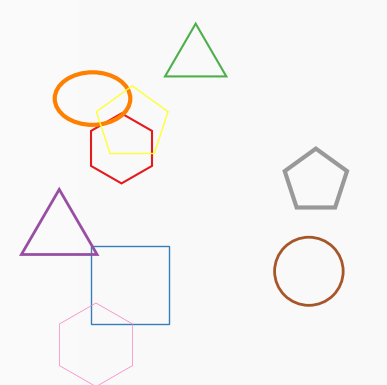[{"shape": "hexagon", "thickness": 1.5, "radius": 0.45, "center": [0.314, 0.615]}, {"shape": "square", "thickness": 1, "radius": 0.5, "center": [0.335, 0.26]}, {"shape": "triangle", "thickness": 1.5, "radius": 0.46, "center": [0.505, 0.847]}, {"shape": "triangle", "thickness": 2, "radius": 0.56, "center": [0.153, 0.395]}, {"shape": "oval", "thickness": 3, "radius": 0.49, "center": [0.239, 0.744]}, {"shape": "pentagon", "thickness": 1, "radius": 0.49, "center": [0.341, 0.68]}, {"shape": "circle", "thickness": 2, "radius": 0.44, "center": [0.797, 0.295]}, {"shape": "hexagon", "thickness": 0.5, "radius": 0.54, "center": [0.248, 0.104]}, {"shape": "pentagon", "thickness": 3, "radius": 0.42, "center": [0.815, 0.529]}]